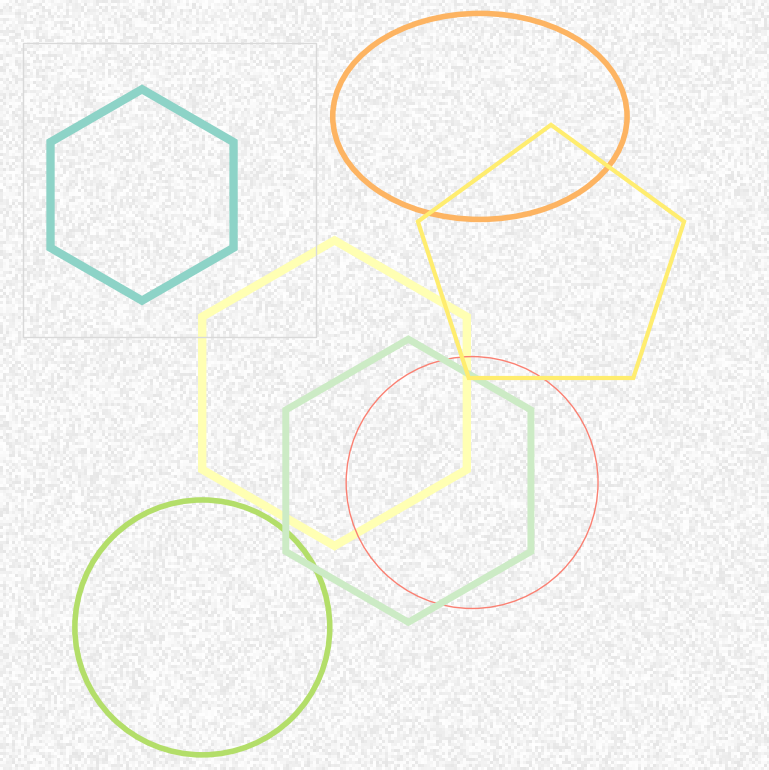[{"shape": "hexagon", "thickness": 3, "radius": 0.69, "center": [0.184, 0.747]}, {"shape": "hexagon", "thickness": 3, "radius": 0.99, "center": [0.434, 0.489]}, {"shape": "circle", "thickness": 0.5, "radius": 0.82, "center": [0.613, 0.373]}, {"shape": "oval", "thickness": 2, "radius": 0.96, "center": [0.623, 0.849]}, {"shape": "circle", "thickness": 2, "radius": 0.83, "center": [0.263, 0.185]}, {"shape": "square", "thickness": 0.5, "radius": 0.95, "center": [0.22, 0.753]}, {"shape": "hexagon", "thickness": 2.5, "radius": 0.92, "center": [0.53, 0.376]}, {"shape": "pentagon", "thickness": 1.5, "radius": 0.91, "center": [0.716, 0.656]}]